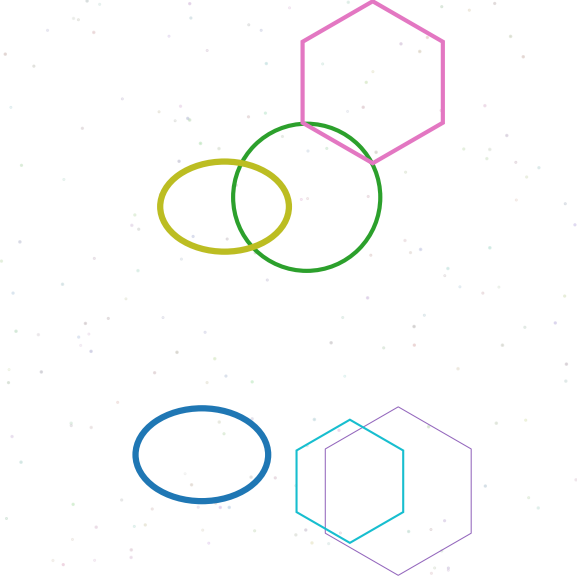[{"shape": "oval", "thickness": 3, "radius": 0.57, "center": [0.35, 0.212]}, {"shape": "circle", "thickness": 2, "radius": 0.64, "center": [0.531, 0.658]}, {"shape": "hexagon", "thickness": 0.5, "radius": 0.73, "center": [0.69, 0.149]}, {"shape": "hexagon", "thickness": 2, "radius": 0.7, "center": [0.645, 0.857]}, {"shape": "oval", "thickness": 3, "radius": 0.56, "center": [0.389, 0.641]}, {"shape": "hexagon", "thickness": 1, "radius": 0.53, "center": [0.606, 0.166]}]